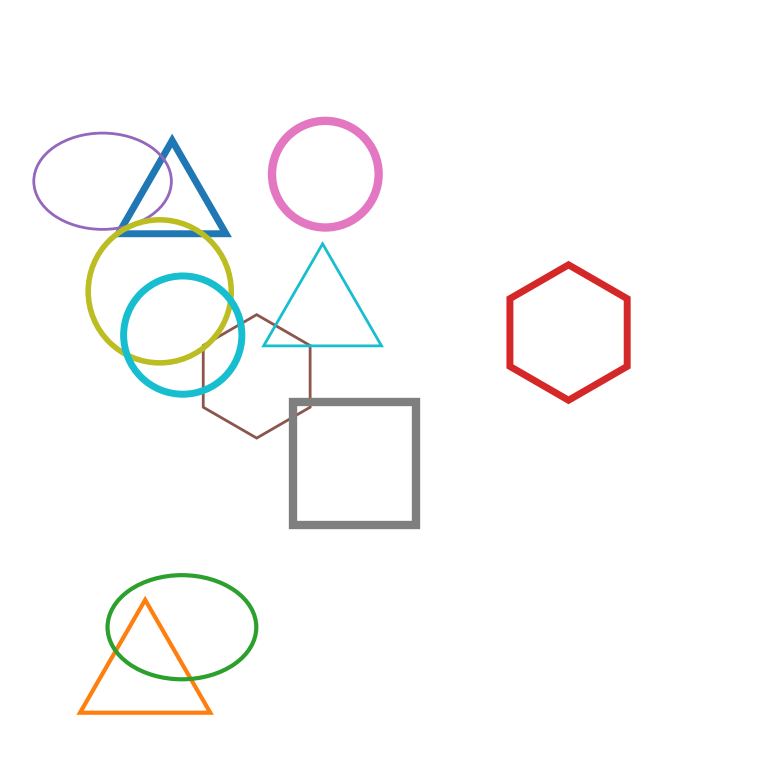[{"shape": "triangle", "thickness": 2.5, "radius": 0.4, "center": [0.224, 0.737]}, {"shape": "triangle", "thickness": 1.5, "radius": 0.49, "center": [0.189, 0.123]}, {"shape": "oval", "thickness": 1.5, "radius": 0.48, "center": [0.236, 0.185]}, {"shape": "hexagon", "thickness": 2.5, "radius": 0.44, "center": [0.738, 0.568]}, {"shape": "oval", "thickness": 1, "radius": 0.45, "center": [0.133, 0.765]}, {"shape": "hexagon", "thickness": 1, "radius": 0.4, "center": [0.333, 0.511]}, {"shape": "circle", "thickness": 3, "radius": 0.35, "center": [0.423, 0.774]}, {"shape": "square", "thickness": 3, "radius": 0.4, "center": [0.46, 0.398]}, {"shape": "circle", "thickness": 2, "radius": 0.46, "center": [0.207, 0.622]}, {"shape": "triangle", "thickness": 1, "radius": 0.44, "center": [0.419, 0.595]}, {"shape": "circle", "thickness": 2.5, "radius": 0.38, "center": [0.237, 0.565]}]